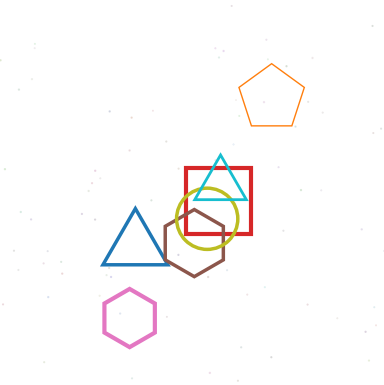[{"shape": "triangle", "thickness": 2.5, "radius": 0.49, "center": [0.352, 0.361]}, {"shape": "pentagon", "thickness": 1, "radius": 0.45, "center": [0.706, 0.745]}, {"shape": "square", "thickness": 3, "radius": 0.42, "center": [0.567, 0.478]}, {"shape": "hexagon", "thickness": 2.5, "radius": 0.44, "center": [0.505, 0.369]}, {"shape": "hexagon", "thickness": 3, "radius": 0.38, "center": [0.337, 0.174]}, {"shape": "circle", "thickness": 2.5, "radius": 0.4, "center": [0.538, 0.432]}, {"shape": "triangle", "thickness": 2, "radius": 0.39, "center": [0.573, 0.52]}]